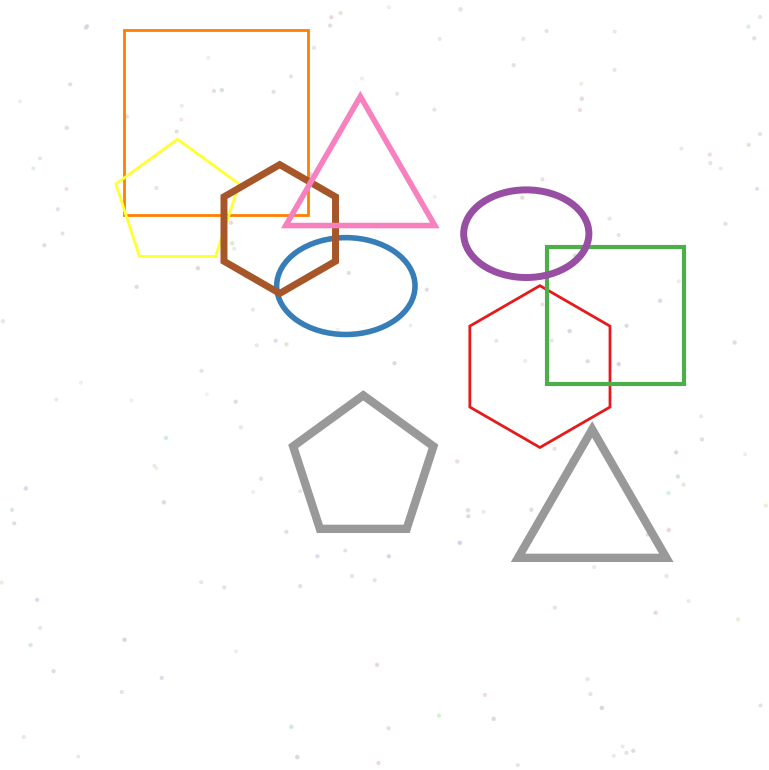[{"shape": "hexagon", "thickness": 1, "radius": 0.53, "center": [0.701, 0.524]}, {"shape": "oval", "thickness": 2, "radius": 0.45, "center": [0.449, 0.628]}, {"shape": "square", "thickness": 1.5, "radius": 0.45, "center": [0.799, 0.59]}, {"shape": "oval", "thickness": 2.5, "radius": 0.41, "center": [0.683, 0.696]}, {"shape": "square", "thickness": 1, "radius": 0.6, "center": [0.281, 0.841]}, {"shape": "pentagon", "thickness": 1, "radius": 0.42, "center": [0.23, 0.735]}, {"shape": "hexagon", "thickness": 2.5, "radius": 0.42, "center": [0.363, 0.703]}, {"shape": "triangle", "thickness": 2, "radius": 0.56, "center": [0.468, 0.763]}, {"shape": "triangle", "thickness": 3, "radius": 0.56, "center": [0.769, 0.331]}, {"shape": "pentagon", "thickness": 3, "radius": 0.48, "center": [0.472, 0.391]}]